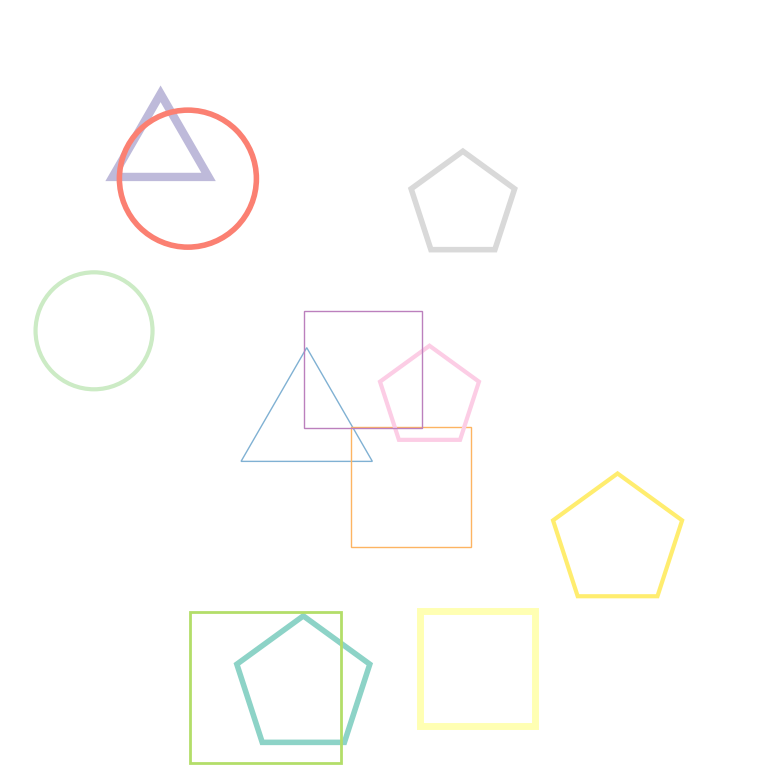[{"shape": "pentagon", "thickness": 2, "radius": 0.45, "center": [0.394, 0.109]}, {"shape": "square", "thickness": 2.5, "radius": 0.37, "center": [0.62, 0.131]}, {"shape": "triangle", "thickness": 3, "radius": 0.36, "center": [0.209, 0.806]}, {"shape": "circle", "thickness": 2, "radius": 0.44, "center": [0.244, 0.768]}, {"shape": "triangle", "thickness": 0.5, "radius": 0.49, "center": [0.398, 0.45]}, {"shape": "square", "thickness": 0.5, "radius": 0.39, "center": [0.533, 0.368]}, {"shape": "square", "thickness": 1, "radius": 0.49, "center": [0.345, 0.107]}, {"shape": "pentagon", "thickness": 1.5, "radius": 0.34, "center": [0.558, 0.483]}, {"shape": "pentagon", "thickness": 2, "radius": 0.35, "center": [0.601, 0.733]}, {"shape": "square", "thickness": 0.5, "radius": 0.38, "center": [0.471, 0.52]}, {"shape": "circle", "thickness": 1.5, "radius": 0.38, "center": [0.122, 0.57]}, {"shape": "pentagon", "thickness": 1.5, "radius": 0.44, "center": [0.802, 0.297]}]